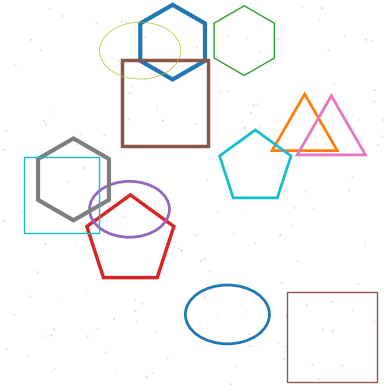[{"shape": "oval", "thickness": 2, "radius": 0.55, "center": [0.591, 0.183]}, {"shape": "hexagon", "thickness": 3, "radius": 0.48, "center": [0.448, 0.891]}, {"shape": "triangle", "thickness": 2, "radius": 0.49, "center": [0.791, 0.658]}, {"shape": "hexagon", "thickness": 1, "radius": 0.45, "center": [0.634, 0.895]}, {"shape": "pentagon", "thickness": 2.5, "radius": 0.59, "center": [0.339, 0.375]}, {"shape": "oval", "thickness": 2, "radius": 0.52, "center": [0.336, 0.456]}, {"shape": "square", "thickness": 2.5, "radius": 0.56, "center": [0.428, 0.733]}, {"shape": "square", "thickness": 1, "radius": 0.59, "center": [0.862, 0.124]}, {"shape": "triangle", "thickness": 2, "radius": 0.51, "center": [0.861, 0.649]}, {"shape": "hexagon", "thickness": 3, "radius": 0.53, "center": [0.191, 0.534]}, {"shape": "oval", "thickness": 0.5, "radius": 0.53, "center": [0.364, 0.869]}, {"shape": "pentagon", "thickness": 2, "radius": 0.49, "center": [0.663, 0.565]}, {"shape": "square", "thickness": 1, "radius": 0.49, "center": [0.16, 0.493]}]